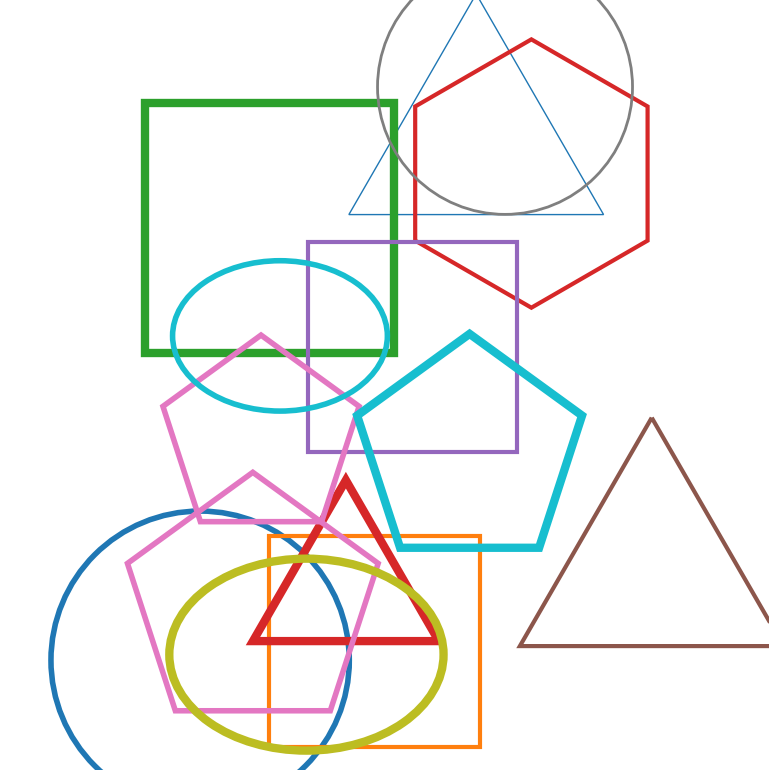[{"shape": "circle", "thickness": 2, "radius": 0.97, "center": [0.26, 0.143]}, {"shape": "triangle", "thickness": 0.5, "radius": 0.95, "center": [0.618, 0.817]}, {"shape": "square", "thickness": 1.5, "radius": 0.69, "center": [0.486, 0.167]}, {"shape": "square", "thickness": 3, "radius": 0.81, "center": [0.35, 0.704]}, {"shape": "triangle", "thickness": 3, "radius": 0.7, "center": [0.449, 0.237]}, {"shape": "hexagon", "thickness": 1.5, "radius": 0.87, "center": [0.69, 0.775]}, {"shape": "square", "thickness": 1.5, "radius": 0.68, "center": [0.536, 0.549]}, {"shape": "triangle", "thickness": 1.5, "radius": 0.99, "center": [0.846, 0.26]}, {"shape": "pentagon", "thickness": 2, "radius": 0.86, "center": [0.328, 0.215]}, {"shape": "pentagon", "thickness": 2, "radius": 0.67, "center": [0.339, 0.431]}, {"shape": "circle", "thickness": 1, "radius": 0.83, "center": [0.656, 0.887]}, {"shape": "oval", "thickness": 3, "radius": 0.89, "center": [0.398, 0.15]}, {"shape": "pentagon", "thickness": 3, "radius": 0.77, "center": [0.61, 0.413]}, {"shape": "oval", "thickness": 2, "radius": 0.7, "center": [0.364, 0.564]}]